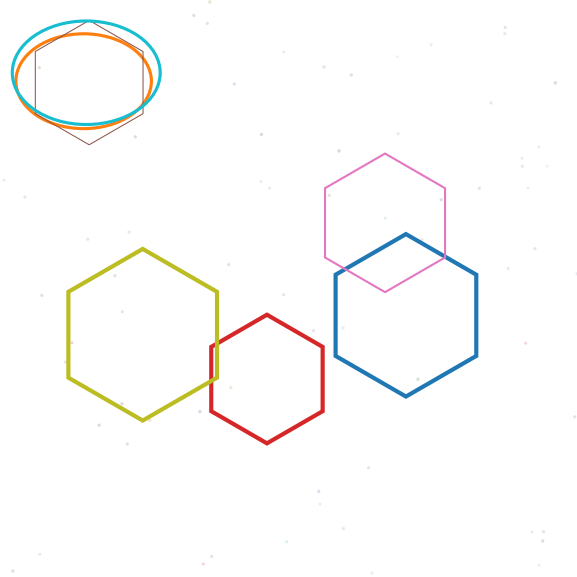[{"shape": "hexagon", "thickness": 2, "radius": 0.7, "center": [0.703, 0.453]}, {"shape": "oval", "thickness": 1.5, "radius": 0.59, "center": [0.145, 0.859]}, {"shape": "hexagon", "thickness": 2, "radius": 0.56, "center": [0.462, 0.343]}, {"shape": "hexagon", "thickness": 0.5, "radius": 0.54, "center": [0.154, 0.856]}, {"shape": "hexagon", "thickness": 1, "radius": 0.6, "center": [0.667, 0.613]}, {"shape": "hexagon", "thickness": 2, "radius": 0.74, "center": [0.247, 0.419]}, {"shape": "oval", "thickness": 1.5, "radius": 0.64, "center": [0.149, 0.873]}]